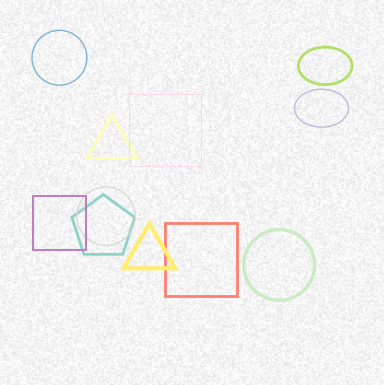[{"shape": "pentagon", "thickness": 2, "radius": 0.43, "center": [0.268, 0.409]}, {"shape": "triangle", "thickness": 2, "radius": 0.38, "center": [0.291, 0.626]}, {"shape": "oval", "thickness": 1, "radius": 0.35, "center": [0.835, 0.719]}, {"shape": "square", "thickness": 2, "radius": 0.47, "center": [0.522, 0.325]}, {"shape": "circle", "thickness": 1, "radius": 0.36, "center": [0.154, 0.85]}, {"shape": "oval", "thickness": 2, "radius": 0.35, "center": [0.845, 0.829]}, {"shape": "square", "thickness": 0.5, "radius": 0.47, "center": [0.429, 0.661]}, {"shape": "circle", "thickness": 1, "radius": 0.38, "center": [0.275, 0.439]}, {"shape": "square", "thickness": 1.5, "radius": 0.35, "center": [0.155, 0.421]}, {"shape": "circle", "thickness": 2.5, "radius": 0.46, "center": [0.725, 0.312]}, {"shape": "triangle", "thickness": 3, "radius": 0.39, "center": [0.388, 0.342]}]